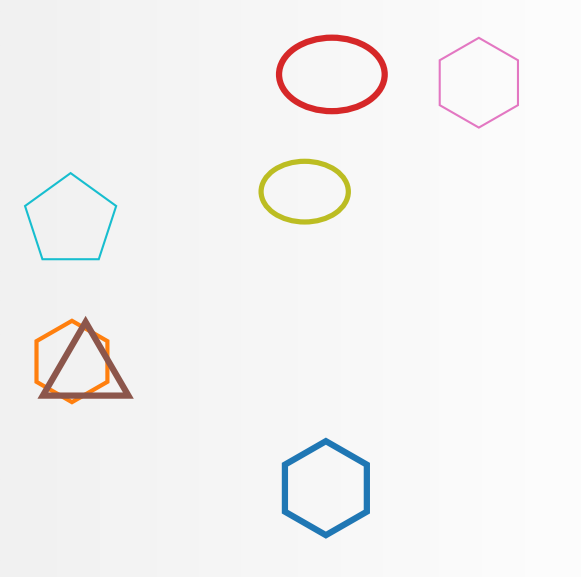[{"shape": "hexagon", "thickness": 3, "radius": 0.41, "center": [0.561, 0.154]}, {"shape": "hexagon", "thickness": 2, "radius": 0.35, "center": [0.124, 0.373]}, {"shape": "oval", "thickness": 3, "radius": 0.45, "center": [0.571, 0.87]}, {"shape": "triangle", "thickness": 3, "radius": 0.42, "center": [0.147, 0.357]}, {"shape": "hexagon", "thickness": 1, "radius": 0.39, "center": [0.824, 0.856]}, {"shape": "oval", "thickness": 2.5, "radius": 0.38, "center": [0.524, 0.667]}, {"shape": "pentagon", "thickness": 1, "radius": 0.41, "center": [0.121, 0.617]}]